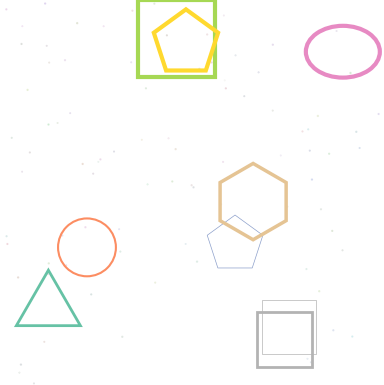[{"shape": "triangle", "thickness": 2, "radius": 0.48, "center": [0.126, 0.202]}, {"shape": "circle", "thickness": 1.5, "radius": 0.38, "center": [0.226, 0.357]}, {"shape": "pentagon", "thickness": 0.5, "radius": 0.38, "center": [0.611, 0.365]}, {"shape": "oval", "thickness": 3, "radius": 0.48, "center": [0.891, 0.866]}, {"shape": "square", "thickness": 3, "radius": 0.5, "center": [0.458, 0.9]}, {"shape": "pentagon", "thickness": 3, "radius": 0.44, "center": [0.483, 0.888]}, {"shape": "hexagon", "thickness": 2.5, "radius": 0.5, "center": [0.657, 0.476]}, {"shape": "square", "thickness": 0.5, "radius": 0.35, "center": [0.751, 0.15]}, {"shape": "square", "thickness": 2, "radius": 0.36, "center": [0.739, 0.119]}]